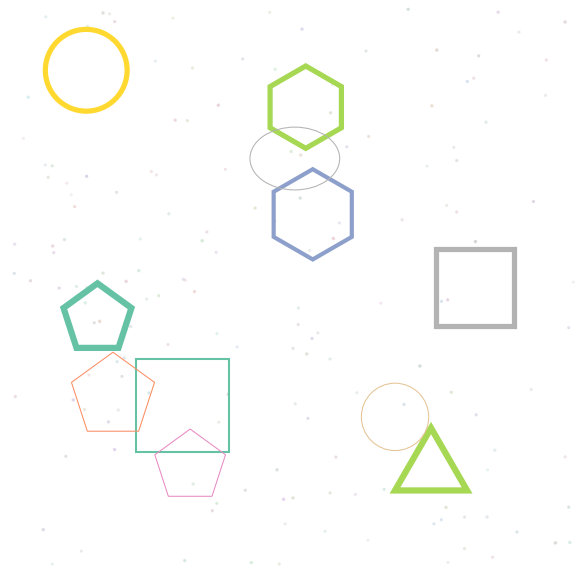[{"shape": "pentagon", "thickness": 3, "radius": 0.31, "center": [0.169, 0.447]}, {"shape": "square", "thickness": 1, "radius": 0.4, "center": [0.316, 0.297]}, {"shape": "pentagon", "thickness": 0.5, "radius": 0.38, "center": [0.196, 0.314]}, {"shape": "hexagon", "thickness": 2, "radius": 0.39, "center": [0.542, 0.628]}, {"shape": "pentagon", "thickness": 0.5, "radius": 0.32, "center": [0.329, 0.192]}, {"shape": "hexagon", "thickness": 2.5, "radius": 0.36, "center": [0.529, 0.814]}, {"shape": "triangle", "thickness": 3, "radius": 0.36, "center": [0.746, 0.186]}, {"shape": "circle", "thickness": 2.5, "radius": 0.35, "center": [0.149, 0.877]}, {"shape": "circle", "thickness": 0.5, "radius": 0.29, "center": [0.684, 0.277]}, {"shape": "oval", "thickness": 0.5, "radius": 0.39, "center": [0.511, 0.725]}, {"shape": "square", "thickness": 2.5, "radius": 0.33, "center": [0.823, 0.501]}]